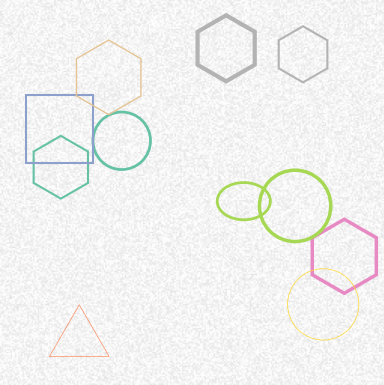[{"shape": "circle", "thickness": 2, "radius": 0.37, "center": [0.316, 0.634]}, {"shape": "hexagon", "thickness": 1.5, "radius": 0.41, "center": [0.158, 0.566]}, {"shape": "triangle", "thickness": 0.5, "radius": 0.45, "center": [0.206, 0.119]}, {"shape": "square", "thickness": 1.5, "radius": 0.44, "center": [0.155, 0.666]}, {"shape": "hexagon", "thickness": 2.5, "radius": 0.48, "center": [0.894, 0.334]}, {"shape": "circle", "thickness": 2.5, "radius": 0.46, "center": [0.767, 0.465]}, {"shape": "oval", "thickness": 2, "radius": 0.35, "center": [0.633, 0.477]}, {"shape": "circle", "thickness": 0.5, "radius": 0.46, "center": [0.84, 0.209]}, {"shape": "hexagon", "thickness": 1, "radius": 0.48, "center": [0.282, 0.799]}, {"shape": "hexagon", "thickness": 1.5, "radius": 0.36, "center": [0.787, 0.859]}, {"shape": "hexagon", "thickness": 3, "radius": 0.43, "center": [0.587, 0.875]}]